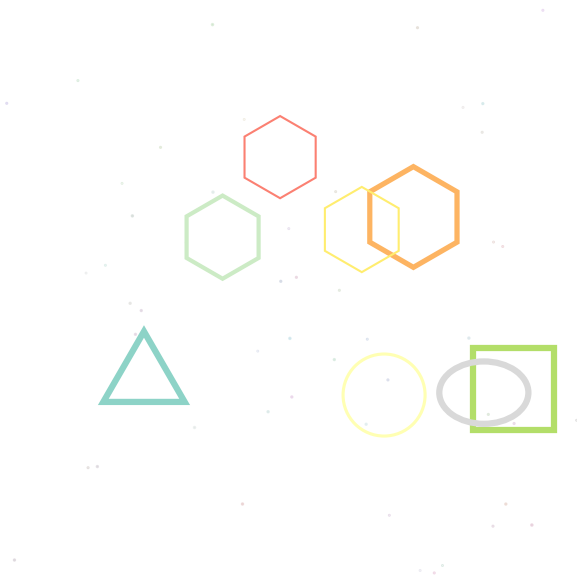[{"shape": "triangle", "thickness": 3, "radius": 0.41, "center": [0.249, 0.344]}, {"shape": "circle", "thickness": 1.5, "radius": 0.36, "center": [0.665, 0.315]}, {"shape": "hexagon", "thickness": 1, "radius": 0.36, "center": [0.485, 0.727]}, {"shape": "hexagon", "thickness": 2.5, "radius": 0.44, "center": [0.716, 0.623]}, {"shape": "square", "thickness": 3, "radius": 0.35, "center": [0.889, 0.326]}, {"shape": "oval", "thickness": 3, "radius": 0.39, "center": [0.838, 0.319]}, {"shape": "hexagon", "thickness": 2, "radius": 0.36, "center": [0.385, 0.588]}, {"shape": "hexagon", "thickness": 1, "radius": 0.37, "center": [0.626, 0.602]}]